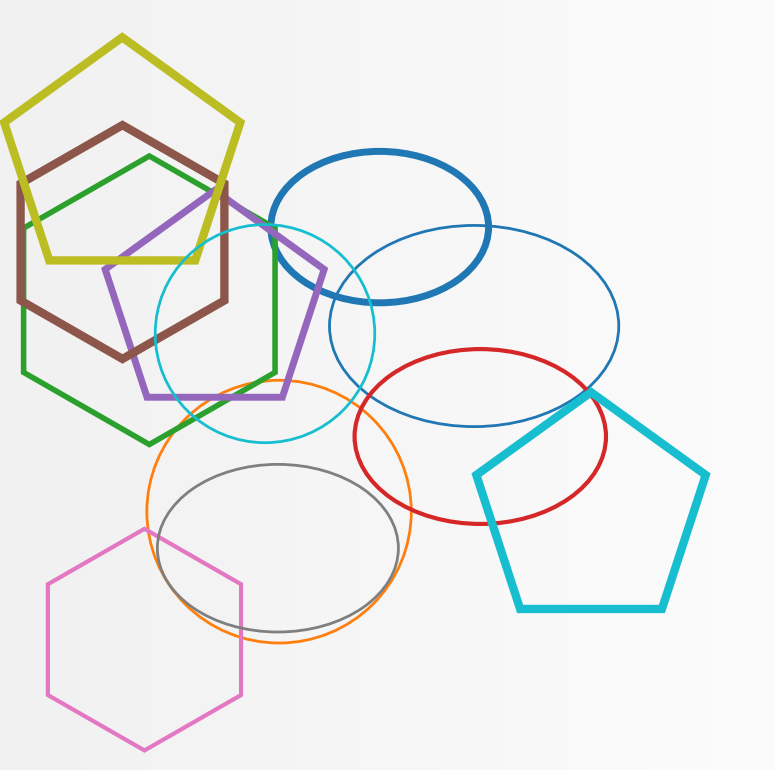[{"shape": "oval", "thickness": 2.5, "radius": 0.7, "center": [0.49, 0.705]}, {"shape": "oval", "thickness": 1, "radius": 0.93, "center": [0.612, 0.577]}, {"shape": "circle", "thickness": 1, "radius": 0.85, "center": [0.36, 0.336]}, {"shape": "hexagon", "thickness": 2, "radius": 0.94, "center": [0.193, 0.61]}, {"shape": "oval", "thickness": 1.5, "radius": 0.81, "center": [0.62, 0.433]}, {"shape": "pentagon", "thickness": 2.5, "radius": 0.74, "center": [0.277, 0.604]}, {"shape": "hexagon", "thickness": 3, "radius": 0.76, "center": [0.158, 0.686]}, {"shape": "hexagon", "thickness": 1.5, "radius": 0.72, "center": [0.186, 0.169]}, {"shape": "oval", "thickness": 1, "radius": 0.78, "center": [0.359, 0.288]}, {"shape": "pentagon", "thickness": 3, "radius": 0.8, "center": [0.158, 0.791]}, {"shape": "circle", "thickness": 1, "radius": 0.71, "center": [0.342, 0.567]}, {"shape": "pentagon", "thickness": 3, "radius": 0.78, "center": [0.763, 0.335]}]